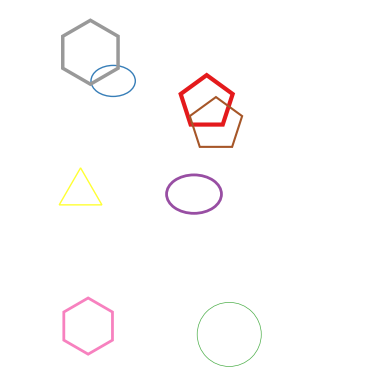[{"shape": "pentagon", "thickness": 3, "radius": 0.35, "center": [0.537, 0.734]}, {"shape": "oval", "thickness": 1, "radius": 0.29, "center": [0.294, 0.79]}, {"shape": "circle", "thickness": 0.5, "radius": 0.42, "center": [0.595, 0.131]}, {"shape": "oval", "thickness": 2, "radius": 0.36, "center": [0.504, 0.496]}, {"shape": "triangle", "thickness": 1, "radius": 0.32, "center": [0.209, 0.5]}, {"shape": "pentagon", "thickness": 1.5, "radius": 0.36, "center": [0.561, 0.676]}, {"shape": "hexagon", "thickness": 2, "radius": 0.36, "center": [0.229, 0.153]}, {"shape": "hexagon", "thickness": 2.5, "radius": 0.41, "center": [0.235, 0.864]}]